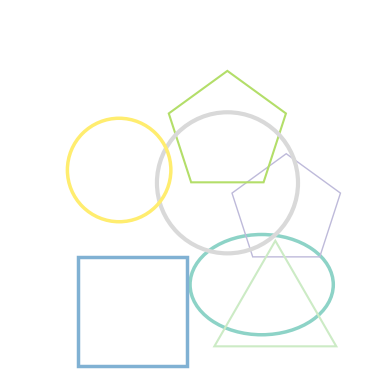[{"shape": "oval", "thickness": 2.5, "radius": 0.93, "center": [0.68, 0.261]}, {"shape": "pentagon", "thickness": 1, "radius": 0.74, "center": [0.743, 0.453]}, {"shape": "square", "thickness": 2.5, "radius": 0.71, "center": [0.344, 0.191]}, {"shape": "pentagon", "thickness": 1.5, "radius": 0.8, "center": [0.591, 0.656]}, {"shape": "circle", "thickness": 3, "radius": 0.92, "center": [0.591, 0.525]}, {"shape": "triangle", "thickness": 1.5, "radius": 0.91, "center": [0.715, 0.192]}, {"shape": "circle", "thickness": 2.5, "radius": 0.67, "center": [0.309, 0.558]}]